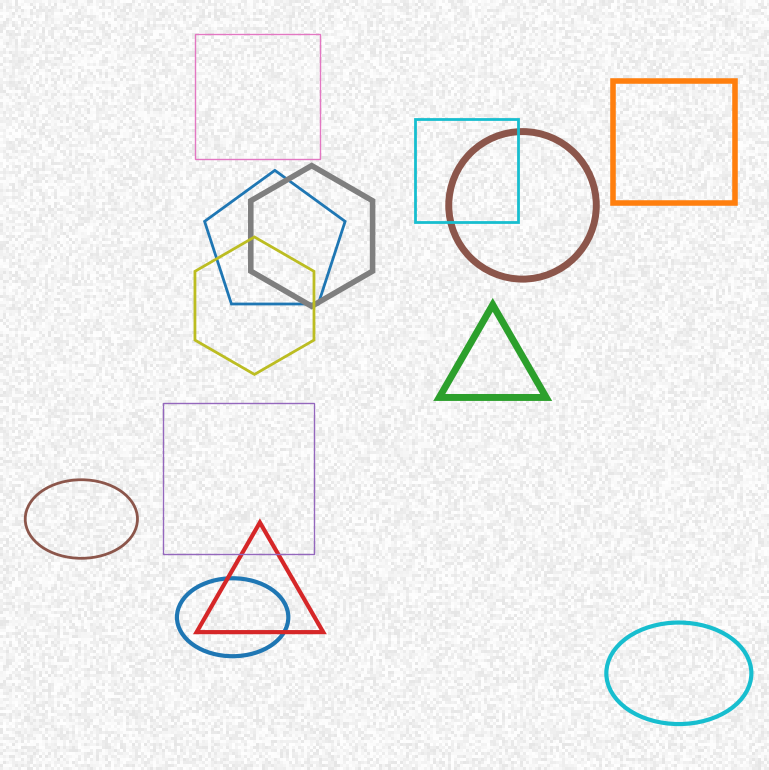[{"shape": "pentagon", "thickness": 1, "radius": 0.48, "center": [0.357, 0.683]}, {"shape": "oval", "thickness": 1.5, "radius": 0.36, "center": [0.302, 0.198]}, {"shape": "square", "thickness": 2, "radius": 0.4, "center": [0.875, 0.816]}, {"shape": "triangle", "thickness": 2.5, "radius": 0.4, "center": [0.64, 0.524]}, {"shape": "triangle", "thickness": 1.5, "radius": 0.47, "center": [0.338, 0.227]}, {"shape": "square", "thickness": 0.5, "radius": 0.49, "center": [0.31, 0.379]}, {"shape": "oval", "thickness": 1, "radius": 0.36, "center": [0.106, 0.326]}, {"shape": "circle", "thickness": 2.5, "radius": 0.48, "center": [0.679, 0.733]}, {"shape": "square", "thickness": 0.5, "radius": 0.41, "center": [0.334, 0.875]}, {"shape": "hexagon", "thickness": 2, "radius": 0.46, "center": [0.405, 0.694]}, {"shape": "hexagon", "thickness": 1, "radius": 0.45, "center": [0.33, 0.603]}, {"shape": "square", "thickness": 1, "radius": 0.33, "center": [0.606, 0.778]}, {"shape": "oval", "thickness": 1.5, "radius": 0.47, "center": [0.882, 0.126]}]